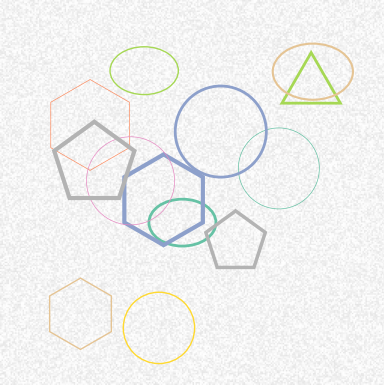[{"shape": "oval", "thickness": 2, "radius": 0.44, "center": [0.474, 0.422]}, {"shape": "circle", "thickness": 0.5, "radius": 0.53, "center": [0.724, 0.563]}, {"shape": "hexagon", "thickness": 0.5, "radius": 0.59, "center": [0.234, 0.675]}, {"shape": "circle", "thickness": 2, "radius": 0.59, "center": [0.573, 0.658]}, {"shape": "hexagon", "thickness": 3, "radius": 0.59, "center": [0.425, 0.481]}, {"shape": "circle", "thickness": 0.5, "radius": 0.57, "center": [0.339, 0.53]}, {"shape": "triangle", "thickness": 2, "radius": 0.44, "center": [0.808, 0.776]}, {"shape": "oval", "thickness": 1, "radius": 0.44, "center": [0.375, 0.816]}, {"shape": "circle", "thickness": 1, "radius": 0.46, "center": [0.413, 0.148]}, {"shape": "oval", "thickness": 1.5, "radius": 0.52, "center": [0.813, 0.814]}, {"shape": "hexagon", "thickness": 1, "radius": 0.46, "center": [0.209, 0.185]}, {"shape": "pentagon", "thickness": 2.5, "radius": 0.41, "center": [0.612, 0.371]}, {"shape": "pentagon", "thickness": 3, "radius": 0.55, "center": [0.245, 0.574]}]